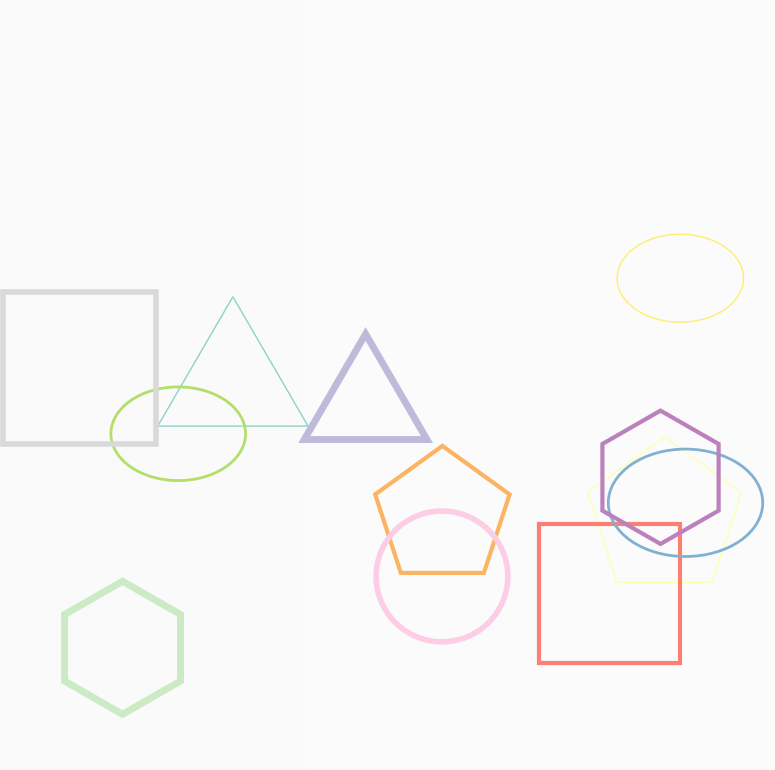[{"shape": "triangle", "thickness": 0.5, "radius": 0.56, "center": [0.3, 0.503]}, {"shape": "pentagon", "thickness": 0.5, "radius": 0.52, "center": [0.857, 0.328]}, {"shape": "triangle", "thickness": 2.5, "radius": 0.46, "center": [0.472, 0.475]}, {"shape": "square", "thickness": 1.5, "radius": 0.45, "center": [0.786, 0.229]}, {"shape": "oval", "thickness": 1, "radius": 0.5, "center": [0.885, 0.347]}, {"shape": "pentagon", "thickness": 1.5, "radius": 0.46, "center": [0.571, 0.33]}, {"shape": "oval", "thickness": 1, "radius": 0.43, "center": [0.23, 0.437]}, {"shape": "circle", "thickness": 2, "radius": 0.42, "center": [0.57, 0.251]}, {"shape": "square", "thickness": 2, "radius": 0.49, "center": [0.103, 0.522]}, {"shape": "hexagon", "thickness": 1.5, "radius": 0.43, "center": [0.852, 0.38]}, {"shape": "hexagon", "thickness": 2.5, "radius": 0.43, "center": [0.158, 0.159]}, {"shape": "oval", "thickness": 0.5, "radius": 0.41, "center": [0.878, 0.639]}]